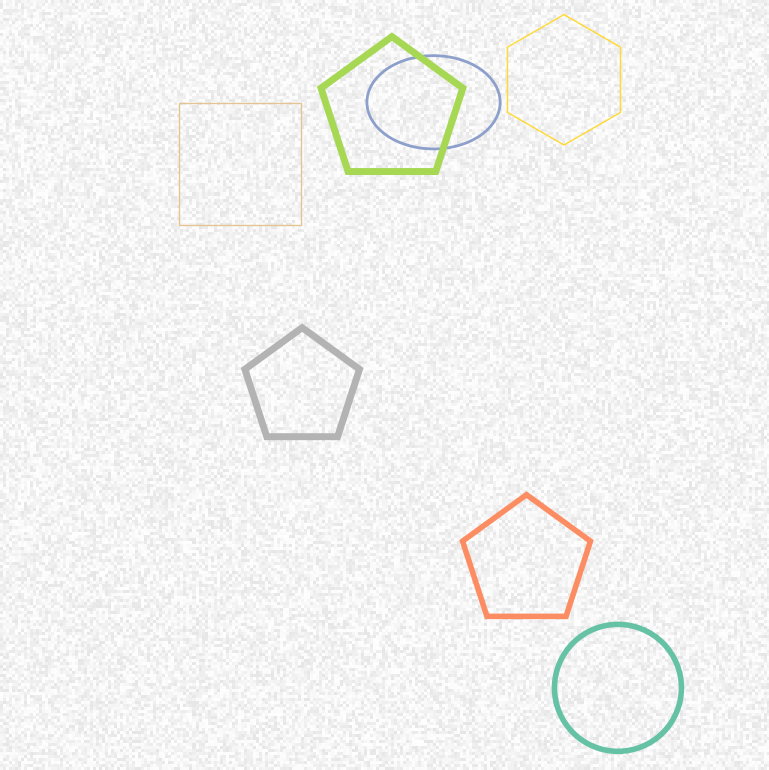[{"shape": "circle", "thickness": 2, "radius": 0.41, "center": [0.803, 0.107]}, {"shape": "pentagon", "thickness": 2, "radius": 0.44, "center": [0.684, 0.27]}, {"shape": "oval", "thickness": 1, "radius": 0.43, "center": [0.563, 0.867]}, {"shape": "pentagon", "thickness": 2.5, "radius": 0.48, "center": [0.509, 0.856]}, {"shape": "hexagon", "thickness": 0.5, "radius": 0.42, "center": [0.732, 0.896]}, {"shape": "square", "thickness": 0.5, "radius": 0.4, "center": [0.312, 0.787]}, {"shape": "pentagon", "thickness": 2.5, "radius": 0.39, "center": [0.392, 0.496]}]